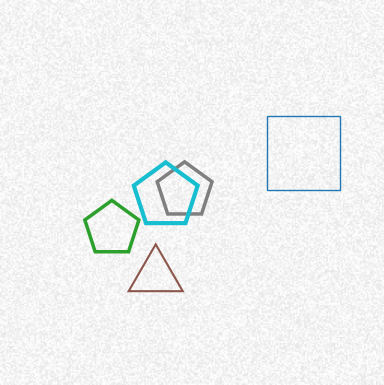[{"shape": "square", "thickness": 1, "radius": 0.48, "center": [0.788, 0.602]}, {"shape": "pentagon", "thickness": 2.5, "radius": 0.37, "center": [0.291, 0.406]}, {"shape": "triangle", "thickness": 1.5, "radius": 0.41, "center": [0.404, 0.284]}, {"shape": "pentagon", "thickness": 2.5, "radius": 0.37, "center": [0.48, 0.505]}, {"shape": "pentagon", "thickness": 3, "radius": 0.44, "center": [0.43, 0.491]}]